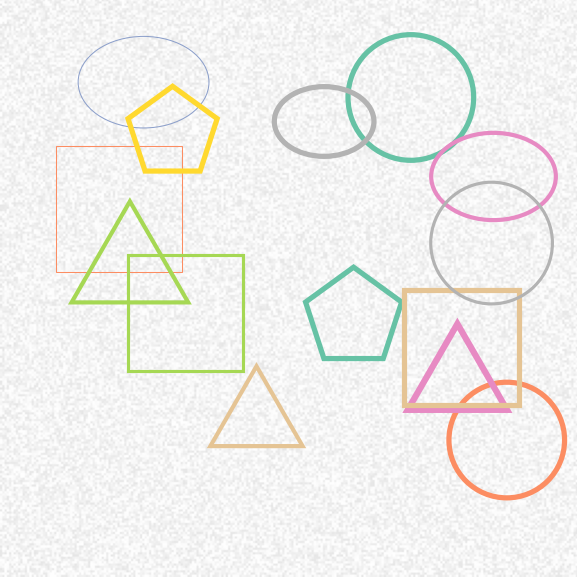[{"shape": "circle", "thickness": 2.5, "radius": 0.54, "center": [0.711, 0.83]}, {"shape": "pentagon", "thickness": 2.5, "radius": 0.44, "center": [0.612, 0.449]}, {"shape": "square", "thickness": 0.5, "radius": 0.55, "center": [0.205, 0.638]}, {"shape": "circle", "thickness": 2.5, "radius": 0.5, "center": [0.877, 0.237]}, {"shape": "oval", "thickness": 0.5, "radius": 0.57, "center": [0.249, 0.857]}, {"shape": "oval", "thickness": 2, "radius": 0.54, "center": [0.855, 0.694]}, {"shape": "triangle", "thickness": 3, "radius": 0.5, "center": [0.792, 0.339]}, {"shape": "triangle", "thickness": 2, "radius": 0.58, "center": [0.225, 0.534]}, {"shape": "square", "thickness": 1.5, "radius": 0.5, "center": [0.321, 0.457]}, {"shape": "pentagon", "thickness": 2.5, "radius": 0.41, "center": [0.299, 0.769]}, {"shape": "triangle", "thickness": 2, "radius": 0.46, "center": [0.444, 0.273]}, {"shape": "square", "thickness": 2.5, "radius": 0.5, "center": [0.799, 0.397]}, {"shape": "oval", "thickness": 2.5, "radius": 0.43, "center": [0.561, 0.789]}, {"shape": "circle", "thickness": 1.5, "radius": 0.53, "center": [0.851, 0.578]}]